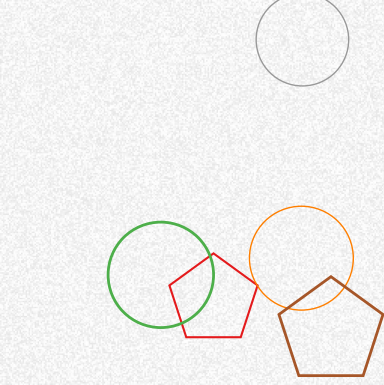[{"shape": "pentagon", "thickness": 1.5, "radius": 0.6, "center": [0.555, 0.221]}, {"shape": "circle", "thickness": 2, "radius": 0.68, "center": [0.418, 0.286]}, {"shape": "circle", "thickness": 1, "radius": 0.67, "center": [0.783, 0.329]}, {"shape": "pentagon", "thickness": 2, "radius": 0.71, "center": [0.86, 0.139]}, {"shape": "circle", "thickness": 1, "radius": 0.6, "center": [0.785, 0.897]}]